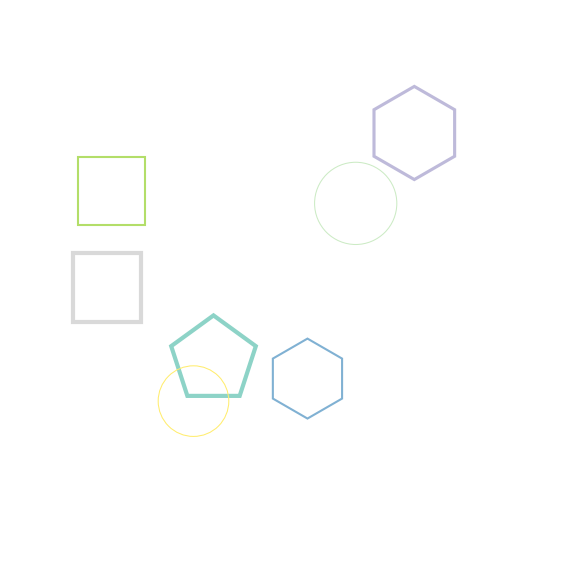[{"shape": "pentagon", "thickness": 2, "radius": 0.39, "center": [0.37, 0.376]}, {"shape": "hexagon", "thickness": 1.5, "radius": 0.4, "center": [0.717, 0.769]}, {"shape": "hexagon", "thickness": 1, "radius": 0.35, "center": [0.532, 0.344]}, {"shape": "square", "thickness": 1, "radius": 0.29, "center": [0.194, 0.668]}, {"shape": "square", "thickness": 2, "radius": 0.3, "center": [0.185, 0.501]}, {"shape": "circle", "thickness": 0.5, "radius": 0.36, "center": [0.616, 0.647]}, {"shape": "circle", "thickness": 0.5, "radius": 0.31, "center": [0.335, 0.305]}]